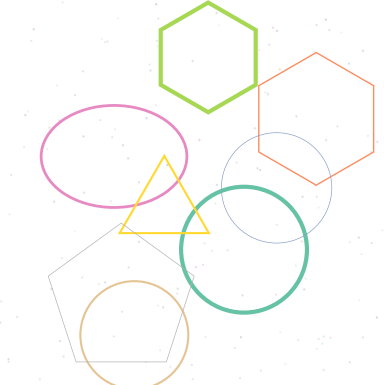[{"shape": "circle", "thickness": 3, "radius": 0.82, "center": [0.634, 0.351]}, {"shape": "hexagon", "thickness": 1, "radius": 0.86, "center": [0.821, 0.691]}, {"shape": "circle", "thickness": 0.5, "radius": 0.72, "center": [0.718, 0.512]}, {"shape": "oval", "thickness": 2, "radius": 0.95, "center": [0.296, 0.594]}, {"shape": "hexagon", "thickness": 3, "radius": 0.71, "center": [0.541, 0.851]}, {"shape": "triangle", "thickness": 1.5, "radius": 0.67, "center": [0.427, 0.461]}, {"shape": "circle", "thickness": 1.5, "radius": 0.7, "center": [0.349, 0.13]}, {"shape": "pentagon", "thickness": 0.5, "radius": 1.0, "center": [0.315, 0.221]}]